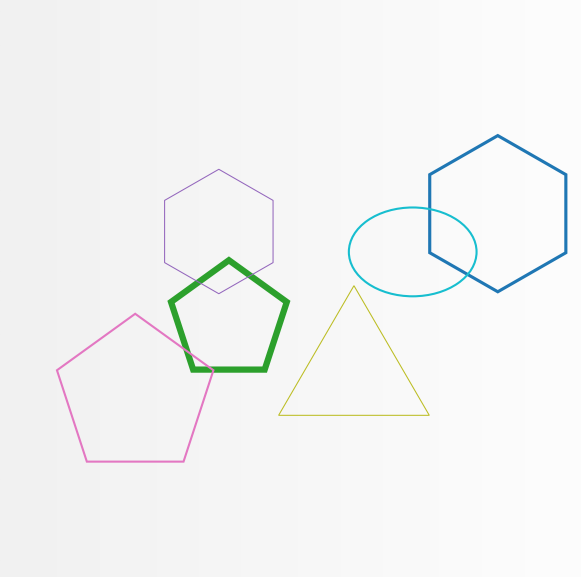[{"shape": "hexagon", "thickness": 1.5, "radius": 0.68, "center": [0.856, 0.629]}, {"shape": "pentagon", "thickness": 3, "radius": 0.52, "center": [0.394, 0.444]}, {"shape": "hexagon", "thickness": 0.5, "radius": 0.54, "center": [0.376, 0.598]}, {"shape": "pentagon", "thickness": 1, "radius": 0.71, "center": [0.233, 0.314]}, {"shape": "triangle", "thickness": 0.5, "radius": 0.75, "center": [0.609, 0.355]}, {"shape": "oval", "thickness": 1, "radius": 0.55, "center": [0.71, 0.563]}]